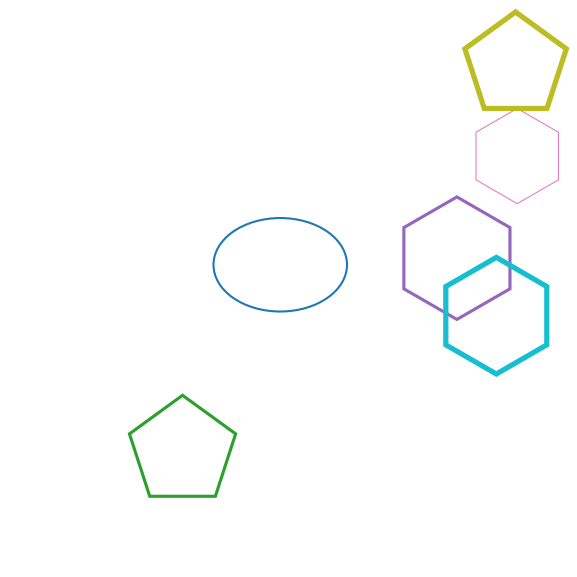[{"shape": "oval", "thickness": 1, "radius": 0.58, "center": [0.485, 0.541]}, {"shape": "pentagon", "thickness": 1.5, "radius": 0.48, "center": [0.316, 0.218]}, {"shape": "hexagon", "thickness": 1.5, "radius": 0.53, "center": [0.791, 0.552]}, {"shape": "hexagon", "thickness": 0.5, "radius": 0.41, "center": [0.896, 0.729]}, {"shape": "pentagon", "thickness": 2.5, "radius": 0.46, "center": [0.893, 0.886]}, {"shape": "hexagon", "thickness": 2.5, "radius": 0.5, "center": [0.859, 0.452]}]